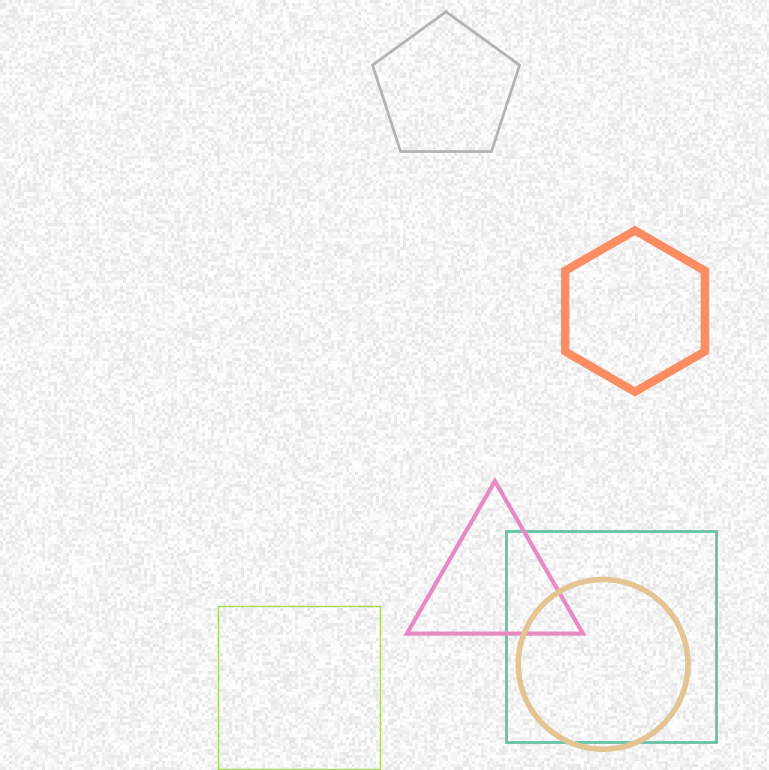[{"shape": "square", "thickness": 1, "radius": 0.68, "center": [0.794, 0.173]}, {"shape": "hexagon", "thickness": 3, "radius": 0.52, "center": [0.825, 0.596]}, {"shape": "triangle", "thickness": 1.5, "radius": 0.66, "center": [0.643, 0.243]}, {"shape": "square", "thickness": 0.5, "radius": 0.53, "center": [0.388, 0.107]}, {"shape": "circle", "thickness": 2, "radius": 0.55, "center": [0.783, 0.137]}, {"shape": "pentagon", "thickness": 1, "radius": 0.5, "center": [0.579, 0.884]}]